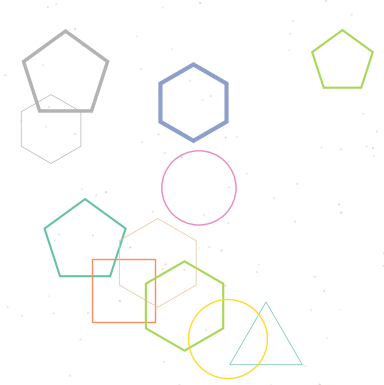[{"shape": "pentagon", "thickness": 1.5, "radius": 0.55, "center": [0.221, 0.372]}, {"shape": "triangle", "thickness": 0.5, "radius": 0.54, "center": [0.691, 0.107]}, {"shape": "square", "thickness": 1, "radius": 0.41, "center": [0.32, 0.245]}, {"shape": "hexagon", "thickness": 3, "radius": 0.5, "center": [0.503, 0.733]}, {"shape": "circle", "thickness": 1, "radius": 0.48, "center": [0.517, 0.512]}, {"shape": "pentagon", "thickness": 1.5, "radius": 0.41, "center": [0.89, 0.839]}, {"shape": "hexagon", "thickness": 1.5, "radius": 0.58, "center": [0.479, 0.205]}, {"shape": "circle", "thickness": 1, "radius": 0.51, "center": [0.592, 0.119]}, {"shape": "hexagon", "thickness": 0.5, "radius": 0.58, "center": [0.41, 0.317]}, {"shape": "hexagon", "thickness": 0.5, "radius": 0.45, "center": [0.133, 0.665]}, {"shape": "pentagon", "thickness": 2.5, "radius": 0.57, "center": [0.17, 0.805]}]